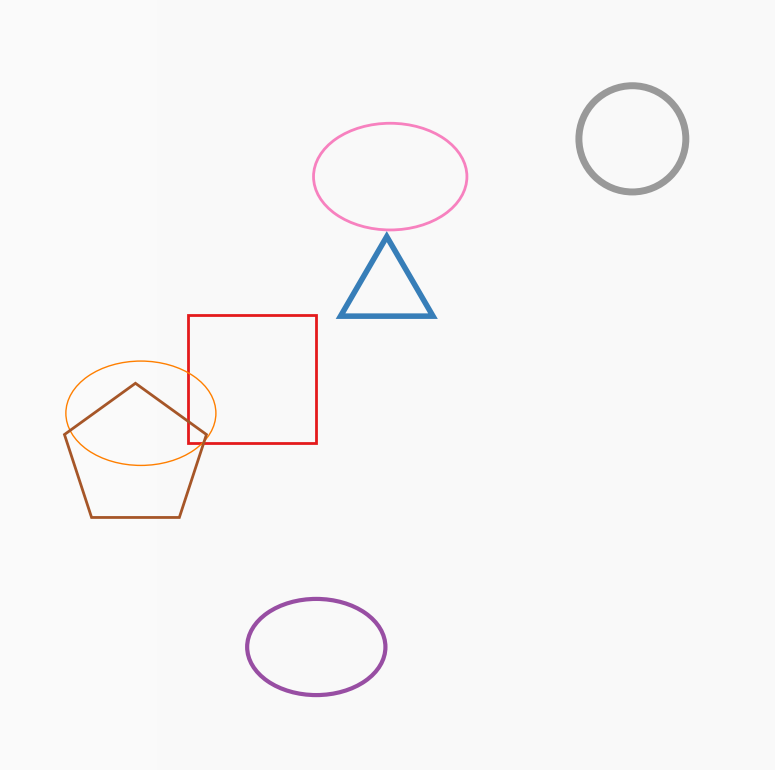[{"shape": "square", "thickness": 1, "radius": 0.42, "center": [0.325, 0.508]}, {"shape": "triangle", "thickness": 2, "radius": 0.34, "center": [0.499, 0.624]}, {"shape": "oval", "thickness": 1.5, "radius": 0.45, "center": [0.408, 0.16]}, {"shape": "oval", "thickness": 0.5, "radius": 0.48, "center": [0.182, 0.463]}, {"shape": "pentagon", "thickness": 1, "radius": 0.48, "center": [0.175, 0.406]}, {"shape": "oval", "thickness": 1, "radius": 0.49, "center": [0.504, 0.771]}, {"shape": "circle", "thickness": 2.5, "radius": 0.34, "center": [0.816, 0.82]}]